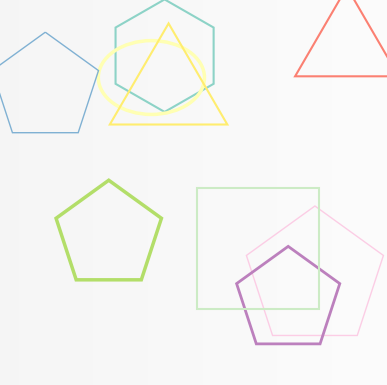[{"shape": "hexagon", "thickness": 1.5, "radius": 0.73, "center": [0.425, 0.855]}, {"shape": "oval", "thickness": 2.5, "radius": 0.68, "center": [0.391, 0.799]}, {"shape": "triangle", "thickness": 1.5, "radius": 0.77, "center": [0.895, 0.879]}, {"shape": "pentagon", "thickness": 1, "radius": 0.72, "center": [0.117, 0.772]}, {"shape": "pentagon", "thickness": 2.5, "radius": 0.71, "center": [0.281, 0.389]}, {"shape": "pentagon", "thickness": 1, "radius": 0.93, "center": [0.813, 0.279]}, {"shape": "pentagon", "thickness": 2, "radius": 0.7, "center": [0.744, 0.22]}, {"shape": "square", "thickness": 1.5, "radius": 0.79, "center": [0.666, 0.355]}, {"shape": "triangle", "thickness": 1.5, "radius": 0.88, "center": [0.435, 0.764]}]